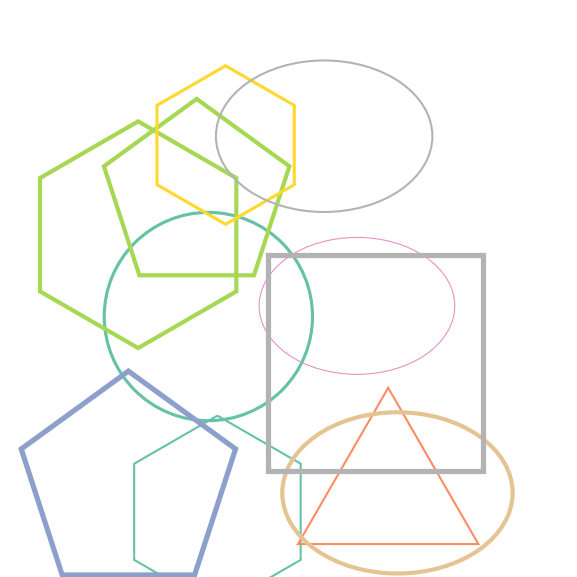[{"shape": "circle", "thickness": 1.5, "radius": 0.9, "center": [0.361, 0.451]}, {"shape": "hexagon", "thickness": 1, "radius": 0.83, "center": [0.376, 0.113]}, {"shape": "triangle", "thickness": 1, "radius": 0.9, "center": [0.672, 0.147]}, {"shape": "pentagon", "thickness": 2.5, "radius": 0.98, "center": [0.222, 0.161]}, {"shape": "oval", "thickness": 0.5, "radius": 0.85, "center": [0.618, 0.469]}, {"shape": "pentagon", "thickness": 2, "radius": 0.84, "center": [0.341, 0.659]}, {"shape": "hexagon", "thickness": 2, "radius": 0.98, "center": [0.239, 0.593]}, {"shape": "hexagon", "thickness": 1.5, "radius": 0.69, "center": [0.391, 0.748]}, {"shape": "oval", "thickness": 2, "radius": 1.0, "center": [0.688, 0.146]}, {"shape": "oval", "thickness": 1, "radius": 0.94, "center": [0.561, 0.763]}, {"shape": "square", "thickness": 2.5, "radius": 0.93, "center": [0.65, 0.37]}]